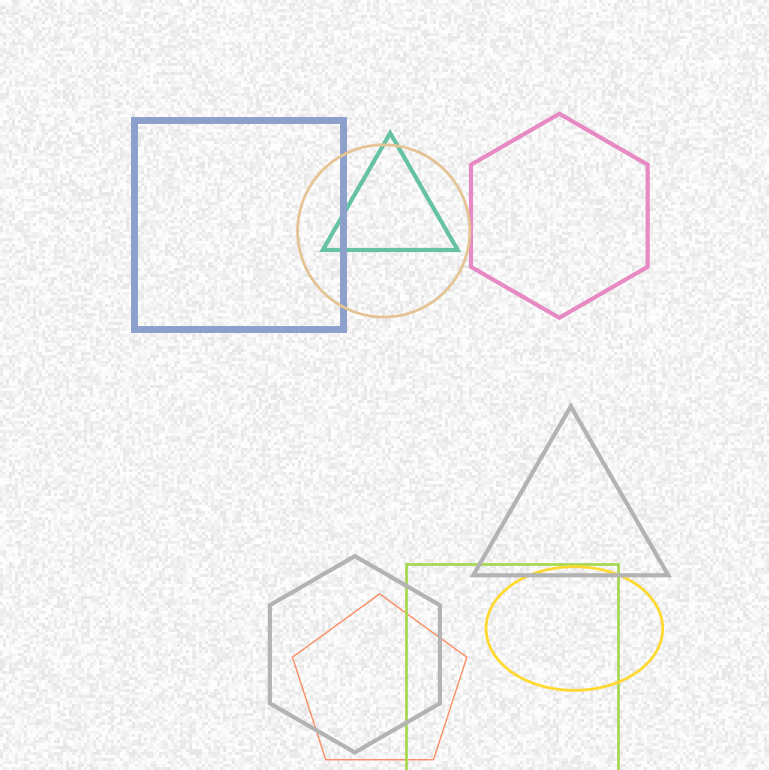[{"shape": "triangle", "thickness": 1.5, "radius": 0.51, "center": [0.507, 0.726]}, {"shape": "pentagon", "thickness": 0.5, "radius": 0.6, "center": [0.493, 0.11]}, {"shape": "square", "thickness": 2.5, "radius": 0.68, "center": [0.309, 0.709]}, {"shape": "hexagon", "thickness": 1.5, "radius": 0.66, "center": [0.726, 0.72]}, {"shape": "square", "thickness": 1, "radius": 0.69, "center": [0.665, 0.13]}, {"shape": "oval", "thickness": 1, "radius": 0.57, "center": [0.746, 0.184]}, {"shape": "circle", "thickness": 1, "radius": 0.56, "center": [0.498, 0.7]}, {"shape": "triangle", "thickness": 1.5, "radius": 0.73, "center": [0.741, 0.326]}, {"shape": "hexagon", "thickness": 1.5, "radius": 0.64, "center": [0.461, 0.15]}]